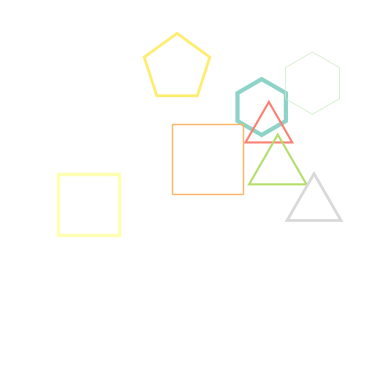[{"shape": "hexagon", "thickness": 3, "radius": 0.36, "center": [0.68, 0.722]}, {"shape": "square", "thickness": 2.5, "radius": 0.4, "center": [0.229, 0.468]}, {"shape": "triangle", "thickness": 1.5, "radius": 0.35, "center": [0.698, 0.665]}, {"shape": "square", "thickness": 1, "radius": 0.46, "center": [0.539, 0.587]}, {"shape": "triangle", "thickness": 1.5, "radius": 0.43, "center": [0.721, 0.564]}, {"shape": "triangle", "thickness": 2, "radius": 0.4, "center": [0.816, 0.468]}, {"shape": "hexagon", "thickness": 0.5, "radius": 0.4, "center": [0.812, 0.784]}, {"shape": "pentagon", "thickness": 2, "radius": 0.45, "center": [0.46, 0.824]}]